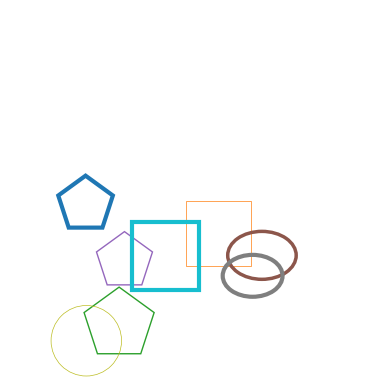[{"shape": "pentagon", "thickness": 3, "radius": 0.37, "center": [0.222, 0.469]}, {"shape": "square", "thickness": 0.5, "radius": 0.42, "center": [0.567, 0.395]}, {"shape": "pentagon", "thickness": 1, "radius": 0.48, "center": [0.309, 0.159]}, {"shape": "pentagon", "thickness": 1, "radius": 0.38, "center": [0.323, 0.322]}, {"shape": "oval", "thickness": 2.5, "radius": 0.44, "center": [0.68, 0.337]}, {"shape": "oval", "thickness": 3, "radius": 0.39, "center": [0.656, 0.284]}, {"shape": "circle", "thickness": 0.5, "radius": 0.46, "center": [0.224, 0.115]}, {"shape": "square", "thickness": 3, "radius": 0.44, "center": [0.43, 0.335]}]